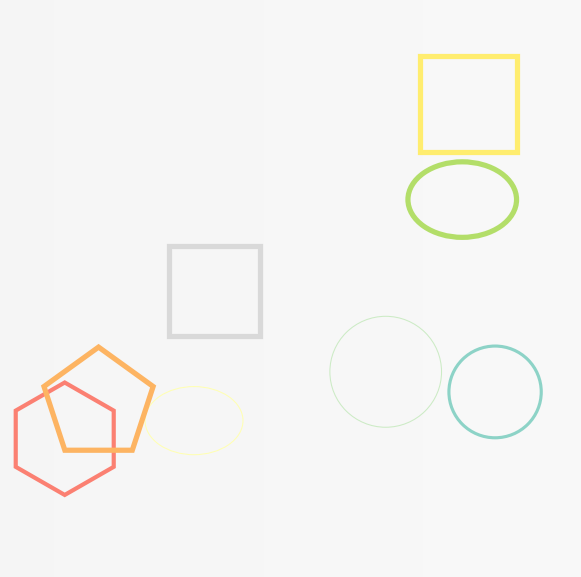[{"shape": "circle", "thickness": 1.5, "radius": 0.4, "center": [0.852, 0.32]}, {"shape": "oval", "thickness": 0.5, "radius": 0.42, "center": [0.334, 0.271]}, {"shape": "hexagon", "thickness": 2, "radius": 0.49, "center": [0.111, 0.239]}, {"shape": "pentagon", "thickness": 2.5, "radius": 0.49, "center": [0.17, 0.299]}, {"shape": "oval", "thickness": 2.5, "radius": 0.47, "center": [0.795, 0.654]}, {"shape": "square", "thickness": 2.5, "radius": 0.39, "center": [0.369, 0.495]}, {"shape": "circle", "thickness": 0.5, "radius": 0.48, "center": [0.664, 0.355]}, {"shape": "square", "thickness": 2.5, "radius": 0.41, "center": [0.806, 0.819]}]